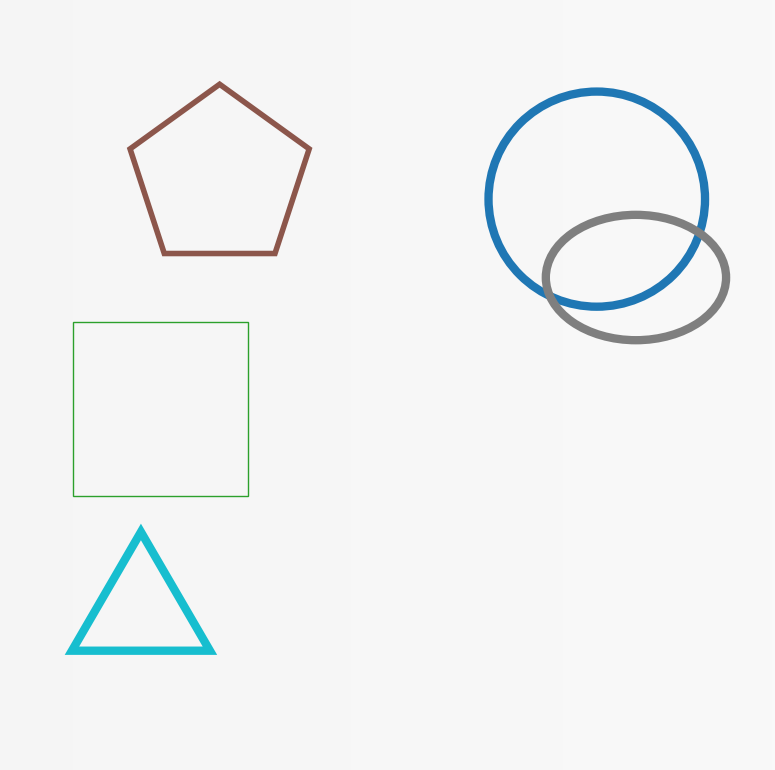[{"shape": "circle", "thickness": 3, "radius": 0.7, "center": [0.77, 0.741]}, {"shape": "square", "thickness": 0.5, "radius": 0.57, "center": [0.207, 0.468]}, {"shape": "pentagon", "thickness": 2, "radius": 0.61, "center": [0.283, 0.769]}, {"shape": "oval", "thickness": 3, "radius": 0.58, "center": [0.821, 0.64]}, {"shape": "triangle", "thickness": 3, "radius": 0.51, "center": [0.182, 0.206]}]